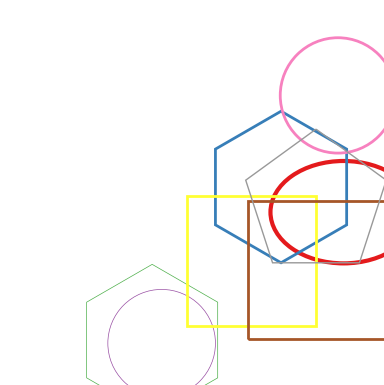[{"shape": "oval", "thickness": 3, "radius": 0.95, "center": [0.892, 0.449]}, {"shape": "hexagon", "thickness": 2, "radius": 0.98, "center": [0.73, 0.514]}, {"shape": "hexagon", "thickness": 0.5, "radius": 0.98, "center": [0.395, 0.117]}, {"shape": "circle", "thickness": 0.5, "radius": 0.7, "center": [0.42, 0.109]}, {"shape": "square", "thickness": 2, "radius": 0.84, "center": [0.653, 0.323]}, {"shape": "square", "thickness": 2, "radius": 0.89, "center": [0.822, 0.299]}, {"shape": "circle", "thickness": 2, "radius": 0.75, "center": [0.878, 0.752]}, {"shape": "pentagon", "thickness": 1, "radius": 0.96, "center": [0.821, 0.473]}]